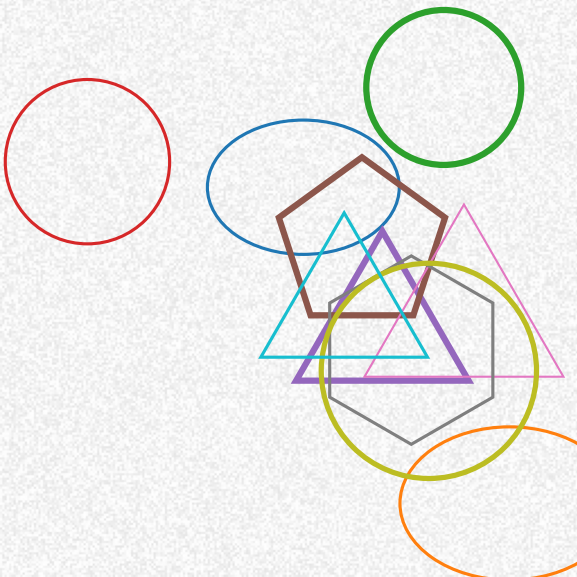[{"shape": "oval", "thickness": 1.5, "radius": 0.83, "center": [0.525, 0.675]}, {"shape": "oval", "thickness": 1.5, "radius": 0.95, "center": [0.882, 0.127]}, {"shape": "circle", "thickness": 3, "radius": 0.67, "center": [0.768, 0.848]}, {"shape": "circle", "thickness": 1.5, "radius": 0.71, "center": [0.151, 0.719]}, {"shape": "triangle", "thickness": 3, "radius": 0.86, "center": [0.662, 0.426]}, {"shape": "pentagon", "thickness": 3, "radius": 0.76, "center": [0.627, 0.576]}, {"shape": "triangle", "thickness": 1, "radius": 0.99, "center": [0.803, 0.446]}, {"shape": "hexagon", "thickness": 1.5, "radius": 0.82, "center": [0.712, 0.393]}, {"shape": "circle", "thickness": 2.5, "radius": 0.93, "center": [0.743, 0.357]}, {"shape": "triangle", "thickness": 1.5, "radius": 0.83, "center": [0.596, 0.464]}]